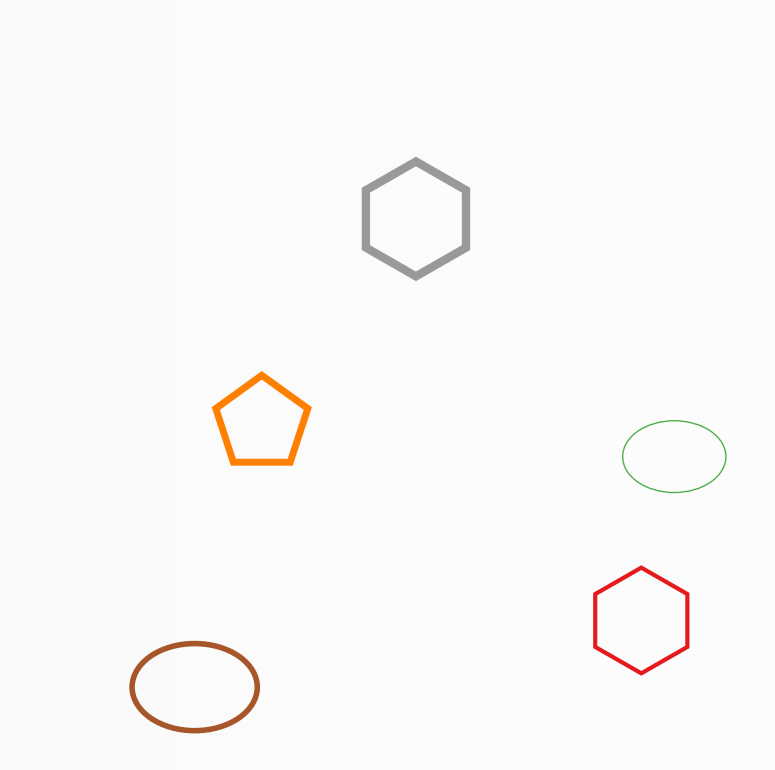[{"shape": "hexagon", "thickness": 1.5, "radius": 0.34, "center": [0.827, 0.194]}, {"shape": "oval", "thickness": 0.5, "radius": 0.33, "center": [0.87, 0.407]}, {"shape": "pentagon", "thickness": 2.5, "radius": 0.31, "center": [0.338, 0.45]}, {"shape": "oval", "thickness": 2, "radius": 0.4, "center": [0.251, 0.108]}, {"shape": "hexagon", "thickness": 3, "radius": 0.37, "center": [0.537, 0.716]}]